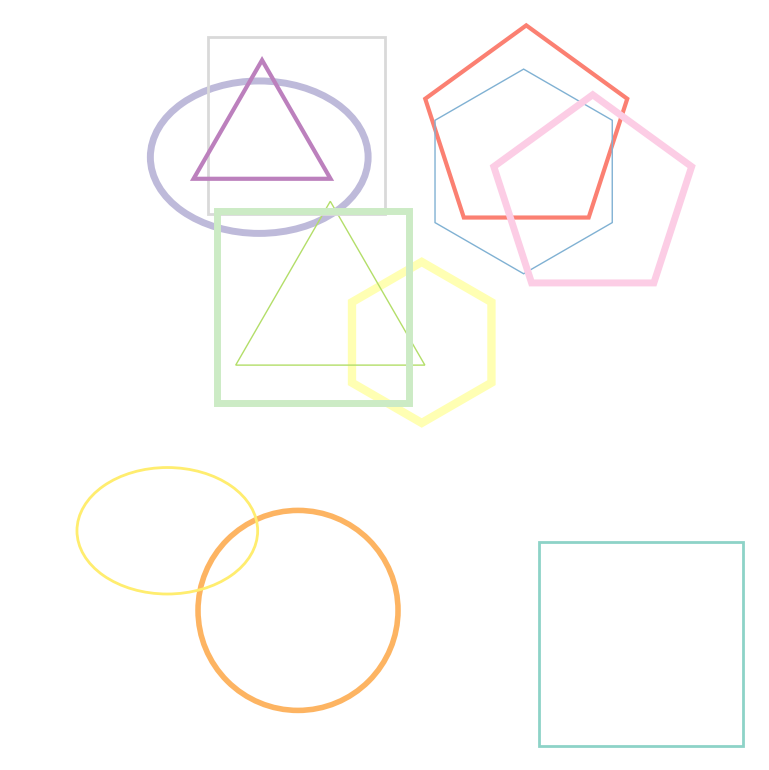[{"shape": "square", "thickness": 1, "radius": 0.66, "center": [0.832, 0.164]}, {"shape": "hexagon", "thickness": 3, "radius": 0.52, "center": [0.548, 0.555]}, {"shape": "oval", "thickness": 2.5, "radius": 0.71, "center": [0.337, 0.796]}, {"shape": "pentagon", "thickness": 1.5, "radius": 0.69, "center": [0.683, 0.829]}, {"shape": "hexagon", "thickness": 0.5, "radius": 0.66, "center": [0.68, 0.777]}, {"shape": "circle", "thickness": 2, "radius": 0.65, "center": [0.387, 0.207]}, {"shape": "triangle", "thickness": 0.5, "radius": 0.71, "center": [0.429, 0.597]}, {"shape": "pentagon", "thickness": 2.5, "radius": 0.68, "center": [0.77, 0.742]}, {"shape": "square", "thickness": 1, "radius": 0.57, "center": [0.385, 0.837]}, {"shape": "triangle", "thickness": 1.5, "radius": 0.51, "center": [0.34, 0.819]}, {"shape": "square", "thickness": 2.5, "radius": 0.62, "center": [0.407, 0.602]}, {"shape": "oval", "thickness": 1, "radius": 0.59, "center": [0.217, 0.311]}]